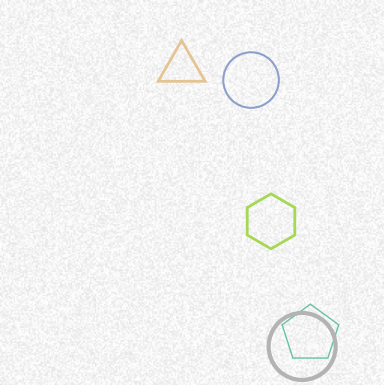[{"shape": "pentagon", "thickness": 1, "radius": 0.39, "center": [0.806, 0.133]}, {"shape": "circle", "thickness": 1.5, "radius": 0.36, "center": [0.652, 0.792]}, {"shape": "hexagon", "thickness": 2, "radius": 0.36, "center": [0.704, 0.425]}, {"shape": "triangle", "thickness": 2, "radius": 0.35, "center": [0.472, 0.824]}, {"shape": "circle", "thickness": 3, "radius": 0.44, "center": [0.785, 0.1]}]